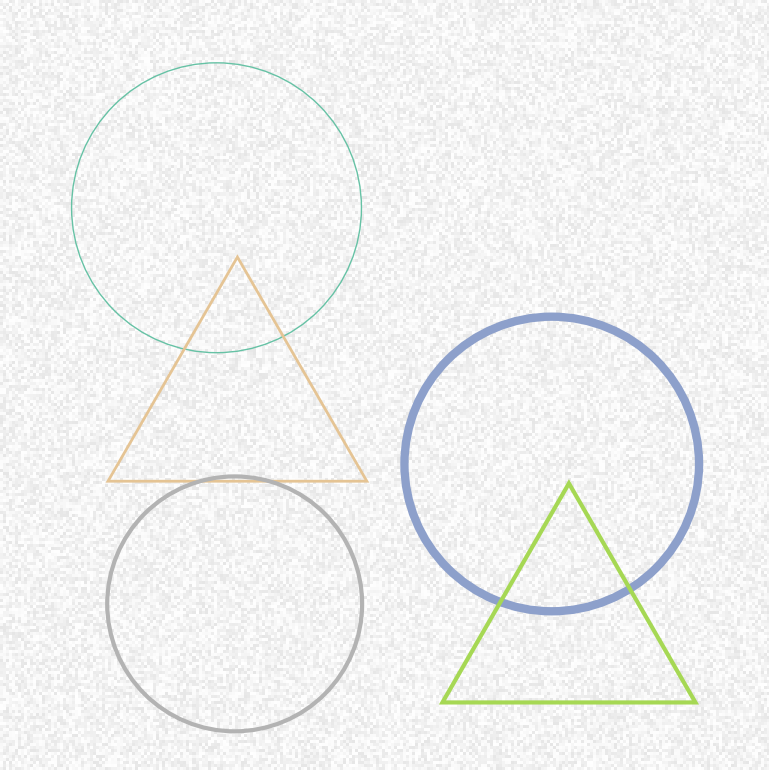[{"shape": "circle", "thickness": 0.5, "radius": 0.94, "center": [0.281, 0.73]}, {"shape": "circle", "thickness": 3, "radius": 0.96, "center": [0.717, 0.397]}, {"shape": "triangle", "thickness": 1.5, "radius": 0.95, "center": [0.739, 0.183]}, {"shape": "triangle", "thickness": 1, "radius": 0.97, "center": [0.308, 0.472]}, {"shape": "circle", "thickness": 1.5, "radius": 0.83, "center": [0.305, 0.216]}]